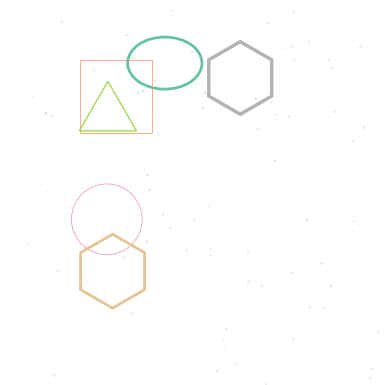[{"shape": "oval", "thickness": 2, "radius": 0.48, "center": [0.428, 0.836]}, {"shape": "square", "thickness": 0.5, "radius": 0.47, "center": [0.301, 0.75]}, {"shape": "circle", "thickness": 0.5, "radius": 0.46, "center": [0.277, 0.43]}, {"shape": "triangle", "thickness": 1, "radius": 0.43, "center": [0.28, 0.703]}, {"shape": "hexagon", "thickness": 2, "radius": 0.48, "center": [0.292, 0.296]}, {"shape": "hexagon", "thickness": 2.5, "radius": 0.47, "center": [0.624, 0.798]}]